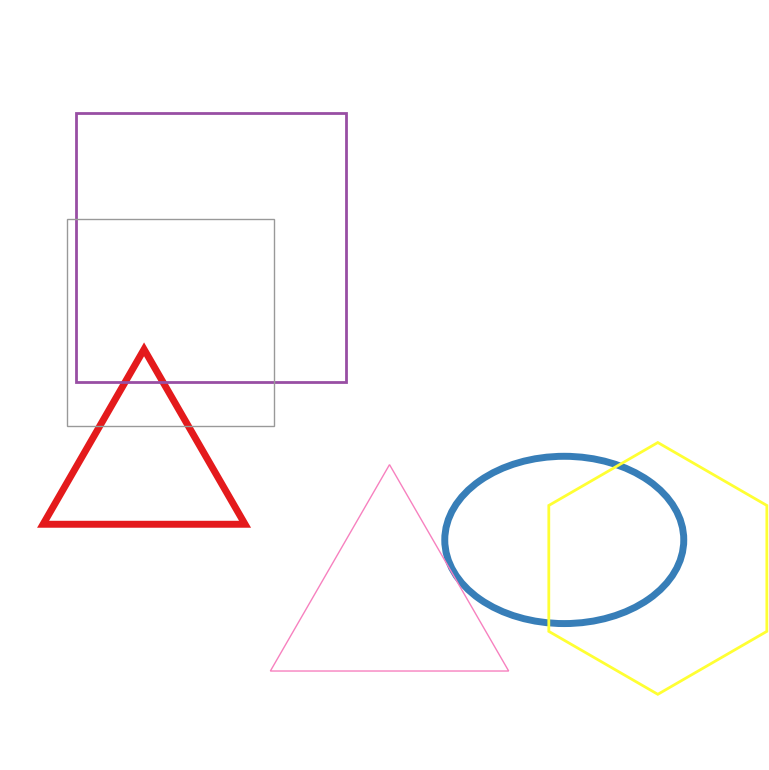[{"shape": "triangle", "thickness": 2.5, "radius": 0.76, "center": [0.187, 0.395]}, {"shape": "oval", "thickness": 2.5, "radius": 0.78, "center": [0.733, 0.299]}, {"shape": "square", "thickness": 1, "radius": 0.88, "center": [0.274, 0.678]}, {"shape": "hexagon", "thickness": 1, "radius": 0.82, "center": [0.854, 0.262]}, {"shape": "triangle", "thickness": 0.5, "radius": 0.89, "center": [0.506, 0.218]}, {"shape": "square", "thickness": 0.5, "radius": 0.67, "center": [0.221, 0.581]}]